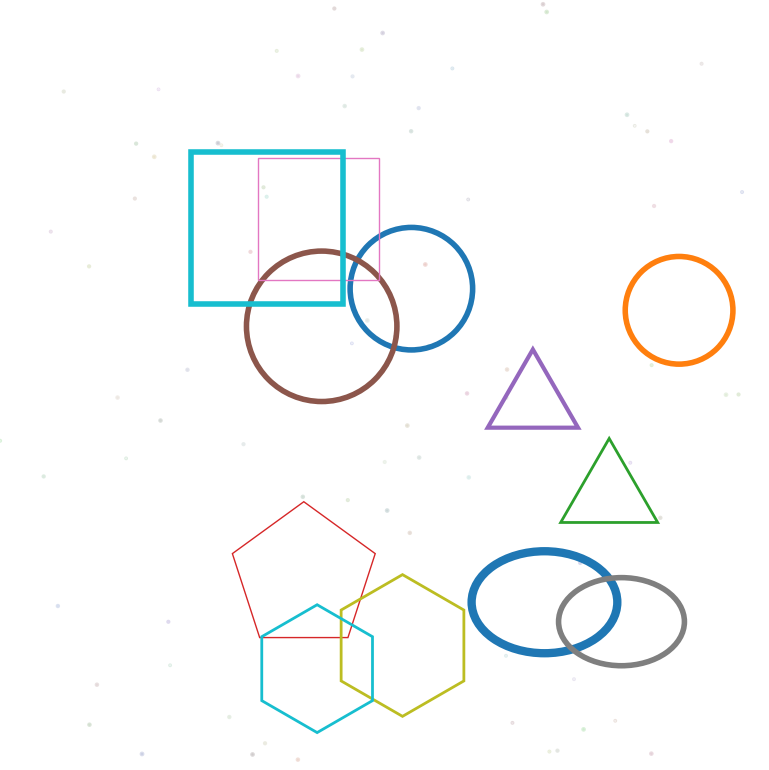[{"shape": "oval", "thickness": 3, "radius": 0.47, "center": [0.707, 0.218]}, {"shape": "circle", "thickness": 2, "radius": 0.4, "center": [0.534, 0.625]}, {"shape": "circle", "thickness": 2, "radius": 0.35, "center": [0.882, 0.597]}, {"shape": "triangle", "thickness": 1, "radius": 0.36, "center": [0.791, 0.358]}, {"shape": "pentagon", "thickness": 0.5, "radius": 0.49, "center": [0.395, 0.251]}, {"shape": "triangle", "thickness": 1.5, "radius": 0.34, "center": [0.692, 0.478]}, {"shape": "circle", "thickness": 2, "radius": 0.49, "center": [0.418, 0.576]}, {"shape": "square", "thickness": 0.5, "radius": 0.4, "center": [0.414, 0.715]}, {"shape": "oval", "thickness": 2, "radius": 0.41, "center": [0.807, 0.193]}, {"shape": "hexagon", "thickness": 1, "radius": 0.46, "center": [0.523, 0.162]}, {"shape": "square", "thickness": 2, "radius": 0.49, "center": [0.346, 0.704]}, {"shape": "hexagon", "thickness": 1, "radius": 0.42, "center": [0.412, 0.132]}]